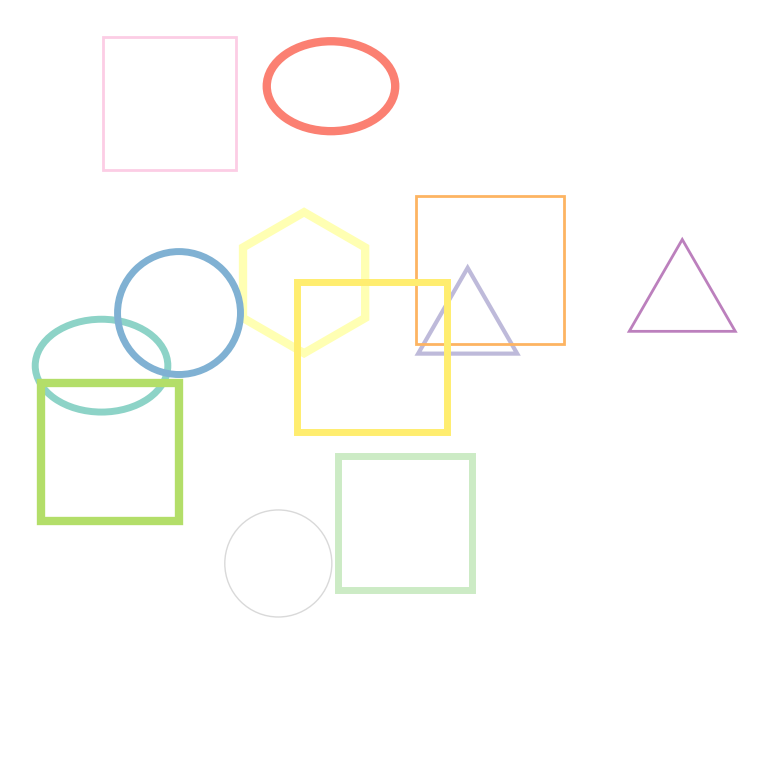[{"shape": "oval", "thickness": 2.5, "radius": 0.43, "center": [0.132, 0.525]}, {"shape": "hexagon", "thickness": 3, "radius": 0.46, "center": [0.395, 0.633]}, {"shape": "triangle", "thickness": 1.5, "radius": 0.37, "center": [0.607, 0.578]}, {"shape": "oval", "thickness": 3, "radius": 0.42, "center": [0.43, 0.888]}, {"shape": "circle", "thickness": 2.5, "radius": 0.4, "center": [0.232, 0.593]}, {"shape": "square", "thickness": 1, "radius": 0.48, "center": [0.636, 0.649]}, {"shape": "square", "thickness": 3, "radius": 0.45, "center": [0.143, 0.413]}, {"shape": "square", "thickness": 1, "radius": 0.43, "center": [0.22, 0.866]}, {"shape": "circle", "thickness": 0.5, "radius": 0.35, "center": [0.361, 0.268]}, {"shape": "triangle", "thickness": 1, "radius": 0.4, "center": [0.886, 0.609]}, {"shape": "square", "thickness": 2.5, "radius": 0.44, "center": [0.526, 0.32]}, {"shape": "square", "thickness": 2.5, "radius": 0.49, "center": [0.483, 0.537]}]